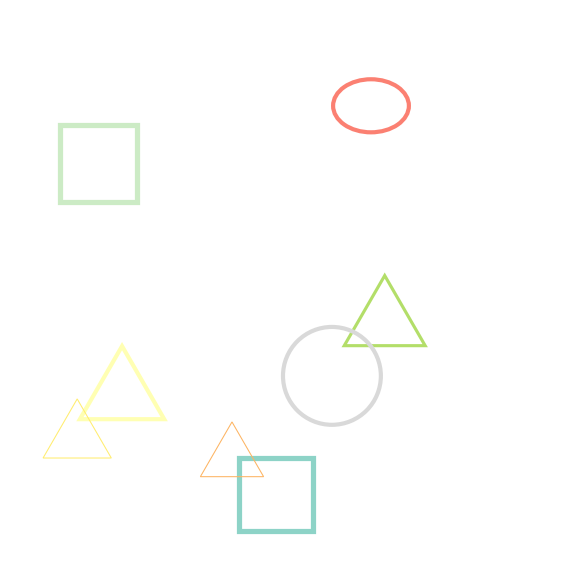[{"shape": "square", "thickness": 2.5, "radius": 0.32, "center": [0.478, 0.143]}, {"shape": "triangle", "thickness": 2, "radius": 0.42, "center": [0.211, 0.315]}, {"shape": "oval", "thickness": 2, "radius": 0.33, "center": [0.642, 0.816]}, {"shape": "triangle", "thickness": 0.5, "radius": 0.32, "center": [0.402, 0.205]}, {"shape": "triangle", "thickness": 1.5, "radius": 0.4, "center": [0.666, 0.441]}, {"shape": "circle", "thickness": 2, "radius": 0.42, "center": [0.575, 0.348]}, {"shape": "square", "thickness": 2.5, "radius": 0.33, "center": [0.17, 0.716]}, {"shape": "triangle", "thickness": 0.5, "radius": 0.34, "center": [0.134, 0.24]}]